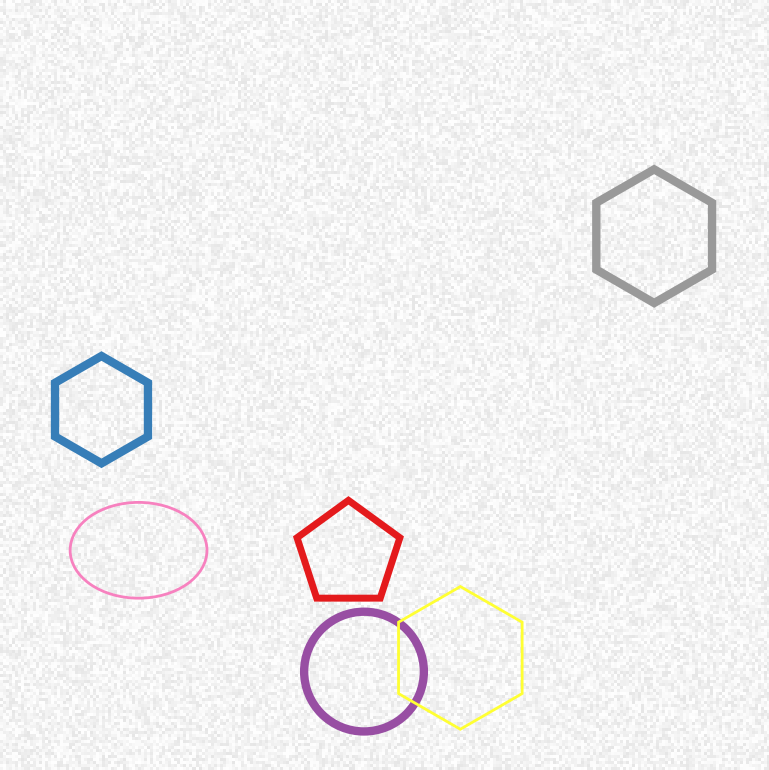[{"shape": "pentagon", "thickness": 2.5, "radius": 0.35, "center": [0.453, 0.28]}, {"shape": "hexagon", "thickness": 3, "radius": 0.35, "center": [0.132, 0.468]}, {"shape": "circle", "thickness": 3, "radius": 0.39, "center": [0.473, 0.128]}, {"shape": "hexagon", "thickness": 1, "radius": 0.46, "center": [0.598, 0.146]}, {"shape": "oval", "thickness": 1, "radius": 0.44, "center": [0.18, 0.285]}, {"shape": "hexagon", "thickness": 3, "radius": 0.43, "center": [0.85, 0.693]}]